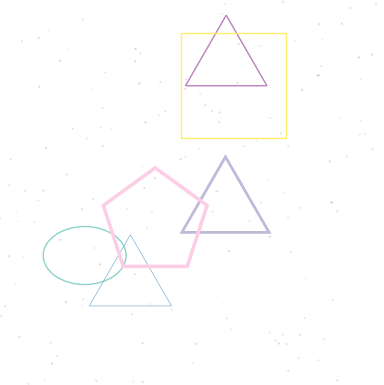[{"shape": "oval", "thickness": 1, "radius": 0.54, "center": [0.22, 0.336]}, {"shape": "triangle", "thickness": 2, "radius": 0.65, "center": [0.586, 0.462]}, {"shape": "triangle", "thickness": 0.5, "radius": 0.62, "center": [0.339, 0.267]}, {"shape": "pentagon", "thickness": 2.5, "radius": 0.71, "center": [0.403, 0.423]}, {"shape": "triangle", "thickness": 1, "radius": 0.61, "center": [0.588, 0.838]}, {"shape": "square", "thickness": 1, "radius": 0.68, "center": [0.607, 0.778]}]